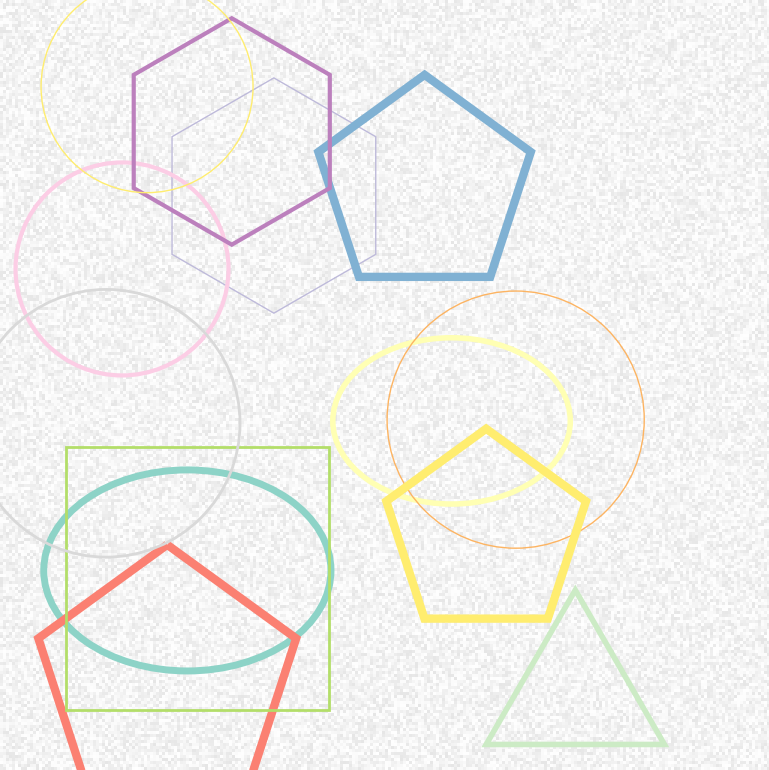[{"shape": "oval", "thickness": 2.5, "radius": 0.93, "center": [0.243, 0.259]}, {"shape": "oval", "thickness": 2, "radius": 0.77, "center": [0.586, 0.453]}, {"shape": "hexagon", "thickness": 0.5, "radius": 0.76, "center": [0.356, 0.746]}, {"shape": "pentagon", "thickness": 3, "radius": 0.88, "center": [0.217, 0.117]}, {"shape": "pentagon", "thickness": 3, "radius": 0.73, "center": [0.551, 0.758]}, {"shape": "circle", "thickness": 0.5, "radius": 0.83, "center": [0.67, 0.455]}, {"shape": "square", "thickness": 1, "radius": 0.85, "center": [0.256, 0.249]}, {"shape": "circle", "thickness": 1.5, "radius": 0.69, "center": [0.158, 0.651]}, {"shape": "circle", "thickness": 1, "radius": 0.87, "center": [0.138, 0.45]}, {"shape": "hexagon", "thickness": 1.5, "radius": 0.74, "center": [0.301, 0.829]}, {"shape": "triangle", "thickness": 2, "radius": 0.67, "center": [0.747, 0.1]}, {"shape": "circle", "thickness": 0.5, "radius": 0.69, "center": [0.191, 0.887]}, {"shape": "pentagon", "thickness": 3, "radius": 0.68, "center": [0.631, 0.307]}]